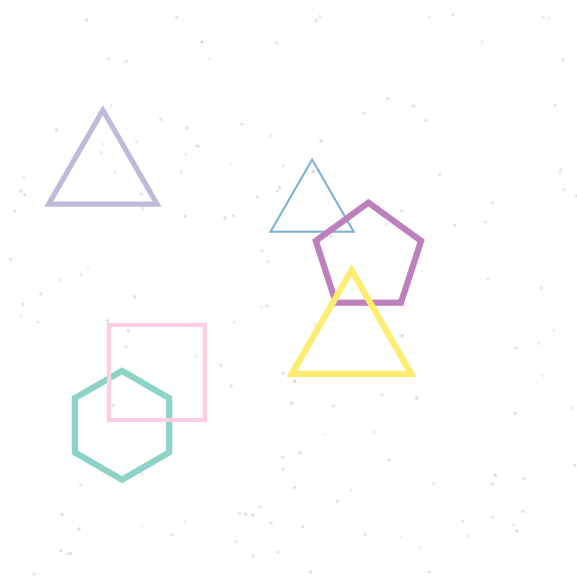[{"shape": "hexagon", "thickness": 3, "radius": 0.47, "center": [0.211, 0.263]}, {"shape": "triangle", "thickness": 2.5, "radius": 0.54, "center": [0.178, 0.7]}, {"shape": "triangle", "thickness": 1, "radius": 0.42, "center": [0.54, 0.64]}, {"shape": "square", "thickness": 2, "radius": 0.41, "center": [0.272, 0.354]}, {"shape": "pentagon", "thickness": 3, "radius": 0.48, "center": [0.638, 0.552]}, {"shape": "triangle", "thickness": 3, "radius": 0.6, "center": [0.609, 0.412]}]